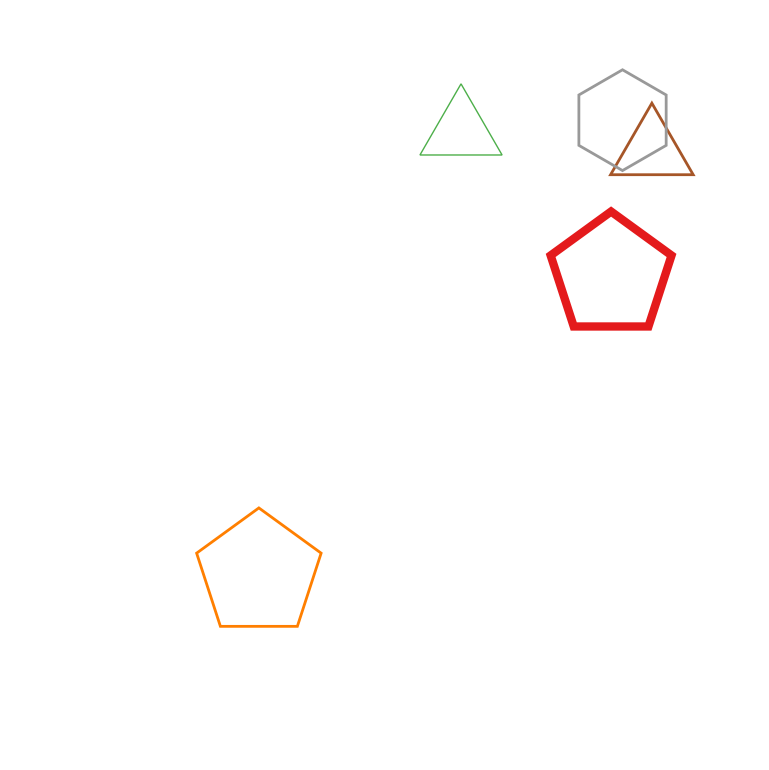[{"shape": "pentagon", "thickness": 3, "radius": 0.41, "center": [0.794, 0.643]}, {"shape": "triangle", "thickness": 0.5, "radius": 0.31, "center": [0.599, 0.83]}, {"shape": "pentagon", "thickness": 1, "radius": 0.43, "center": [0.336, 0.255]}, {"shape": "triangle", "thickness": 1, "radius": 0.31, "center": [0.847, 0.804]}, {"shape": "hexagon", "thickness": 1, "radius": 0.33, "center": [0.808, 0.844]}]